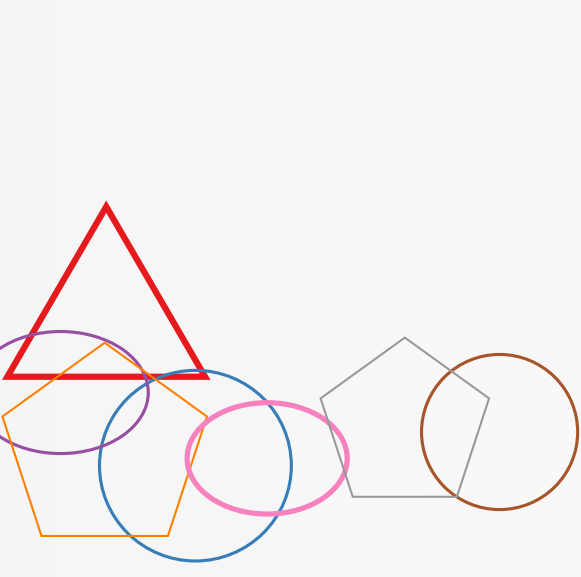[{"shape": "triangle", "thickness": 3, "radius": 0.98, "center": [0.183, 0.445]}, {"shape": "circle", "thickness": 1.5, "radius": 0.83, "center": [0.336, 0.193]}, {"shape": "oval", "thickness": 1.5, "radius": 0.75, "center": [0.104, 0.319]}, {"shape": "pentagon", "thickness": 1, "radius": 0.92, "center": [0.18, 0.221]}, {"shape": "circle", "thickness": 1.5, "radius": 0.67, "center": [0.86, 0.251]}, {"shape": "oval", "thickness": 2.5, "radius": 0.69, "center": [0.46, 0.205]}, {"shape": "pentagon", "thickness": 1, "radius": 0.76, "center": [0.696, 0.262]}]